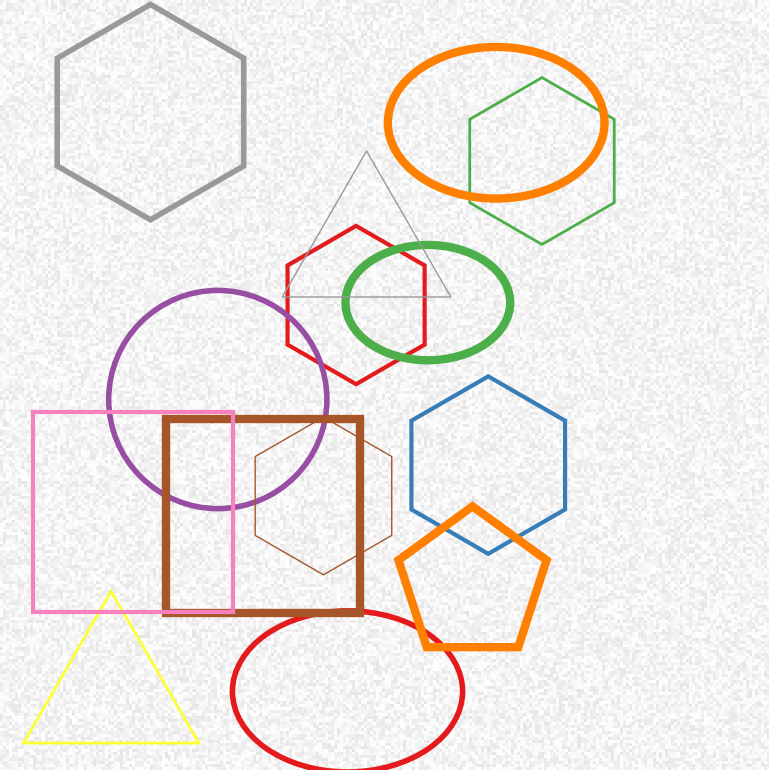[{"shape": "hexagon", "thickness": 1.5, "radius": 0.51, "center": [0.462, 0.604]}, {"shape": "oval", "thickness": 2, "radius": 0.75, "center": [0.451, 0.102]}, {"shape": "hexagon", "thickness": 1.5, "radius": 0.58, "center": [0.634, 0.396]}, {"shape": "hexagon", "thickness": 1, "radius": 0.54, "center": [0.704, 0.791]}, {"shape": "oval", "thickness": 3, "radius": 0.53, "center": [0.556, 0.607]}, {"shape": "circle", "thickness": 2, "radius": 0.71, "center": [0.283, 0.481]}, {"shape": "oval", "thickness": 3, "radius": 0.7, "center": [0.644, 0.841]}, {"shape": "pentagon", "thickness": 3, "radius": 0.51, "center": [0.614, 0.241]}, {"shape": "triangle", "thickness": 1, "radius": 0.66, "center": [0.144, 0.101]}, {"shape": "hexagon", "thickness": 0.5, "radius": 0.51, "center": [0.42, 0.356]}, {"shape": "square", "thickness": 3, "radius": 0.63, "center": [0.341, 0.33]}, {"shape": "square", "thickness": 1.5, "radius": 0.65, "center": [0.173, 0.335]}, {"shape": "triangle", "thickness": 0.5, "radius": 0.63, "center": [0.476, 0.678]}, {"shape": "hexagon", "thickness": 2, "radius": 0.7, "center": [0.195, 0.854]}]